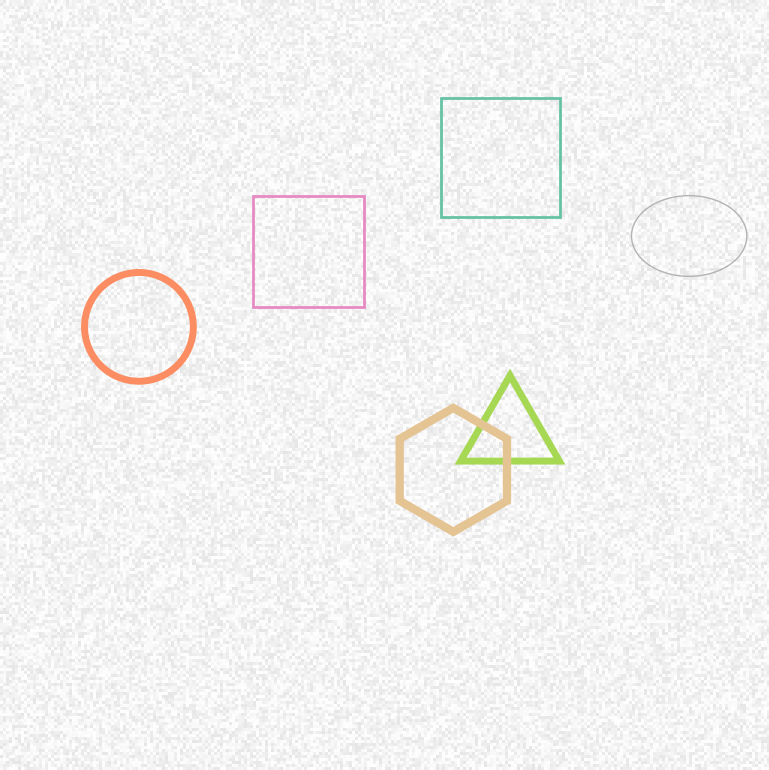[{"shape": "square", "thickness": 1, "radius": 0.39, "center": [0.65, 0.796]}, {"shape": "circle", "thickness": 2.5, "radius": 0.35, "center": [0.18, 0.575]}, {"shape": "square", "thickness": 1, "radius": 0.36, "center": [0.401, 0.674]}, {"shape": "triangle", "thickness": 2.5, "radius": 0.37, "center": [0.662, 0.438]}, {"shape": "hexagon", "thickness": 3, "radius": 0.4, "center": [0.589, 0.39]}, {"shape": "oval", "thickness": 0.5, "radius": 0.37, "center": [0.895, 0.693]}]